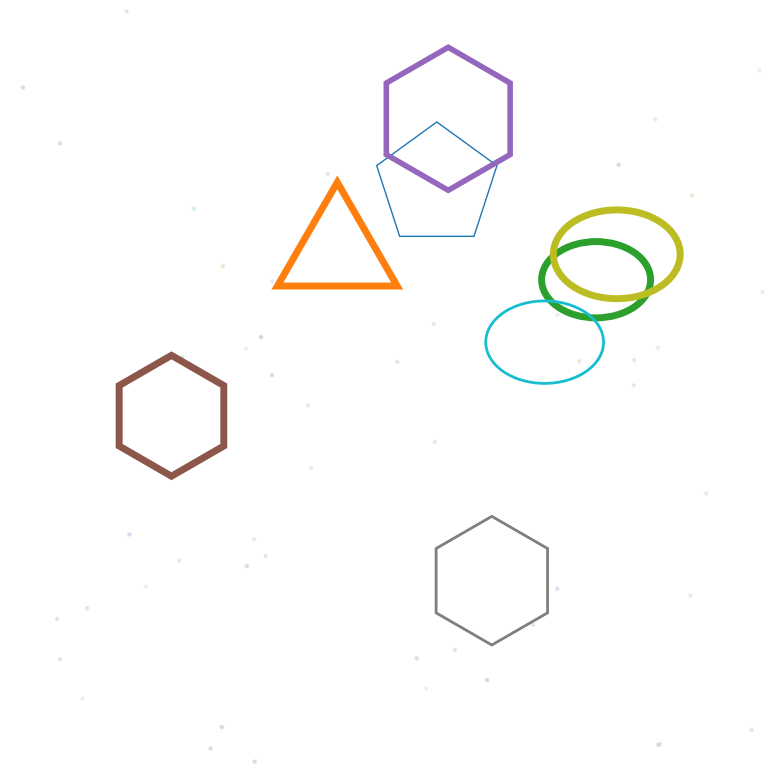[{"shape": "pentagon", "thickness": 0.5, "radius": 0.41, "center": [0.567, 0.76]}, {"shape": "triangle", "thickness": 2.5, "radius": 0.45, "center": [0.438, 0.673]}, {"shape": "oval", "thickness": 2.5, "radius": 0.35, "center": [0.774, 0.637]}, {"shape": "hexagon", "thickness": 2, "radius": 0.46, "center": [0.582, 0.846]}, {"shape": "hexagon", "thickness": 2.5, "radius": 0.39, "center": [0.223, 0.46]}, {"shape": "hexagon", "thickness": 1, "radius": 0.42, "center": [0.639, 0.246]}, {"shape": "oval", "thickness": 2.5, "radius": 0.41, "center": [0.801, 0.67]}, {"shape": "oval", "thickness": 1, "radius": 0.38, "center": [0.707, 0.556]}]